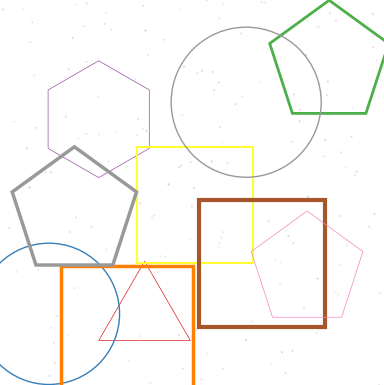[{"shape": "triangle", "thickness": 0.5, "radius": 0.69, "center": [0.375, 0.184]}, {"shape": "circle", "thickness": 1, "radius": 0.92, "center": [0.127, 0.185]}, {"shape": "pentagon", "thickness": 2, "radius": 0.81, "center": [0.855, 0.837]}, {"shape": "hexagon", "thickness": 0.5, "radius": 0.76, "center": [0.256, 0.69]}, {"shape": "square", "thickness": 2.5, "radius": 0.85, "center": [0.329, 0.139]}, {"shape": "square", "thickness": 1.5, "radius": 0.76, "center": [0.507, 0.468]}, {"shape": "square", "thickness": 3, "radius": 0.82, "center": [0.68, 0.316]}, {"shape": "pentagon", "thickness": 0.5, "radius": 0.76, "center": [0.798, 0.299]}, {"shape": "pentagon", "thickness": 2.5, "radius": 0.85, "center": [0.193, 0.449]}, {"shape": "circle", "thickness": 1, "radius": 0.97, "center": [0.639, 0.735]}]